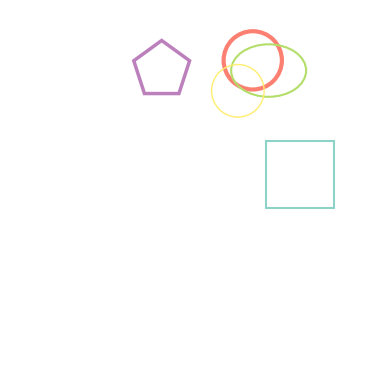[{"shape": "square", "thickness": 1.5, "radius": 0.44, "center": [0.779, 0.546]}, {"shape": "circle", "thickness": 3, "radius": 0.38, "center": [0.657, 0.843]}, {"shape": "oval", "thickness": 1.5, "radius": 0.49, "center": [0.698, 0.817]}, {"shape": "pentagon", "thickness": 2.5, "radius": 0.38, "center": [0.42, 0.819]}, {"shape": "circle", "thickness": 1, "radius": 0.34, "center": [0.618, 0.764]}]